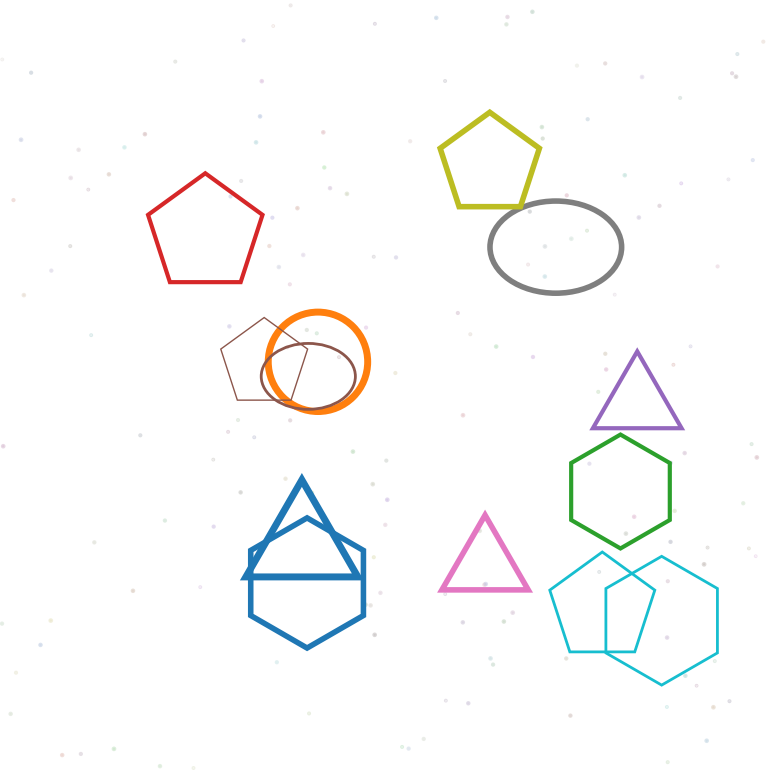[{"shape": "triangle", "thickness": 2.5, "radius": 0.42, "center": [0.392, 0.293]}, {"shape": "hexagon", "thickness": 2, "radius": 0.42, "center": [0.399, 0.243]}, {"shape": "circle", "thickness": 2.5, "radius": 0.32, "center": [0.413, 0.53]}, {"shape": "hexagon", "thickness": 1.5, "radius": 0.37, "center": [0.806, 0.362]}, {"shape": "pentagon", "thickness": 1.5, "radius": 0.39, "center": [0.267, 0.697]}, {"shape": "triangle", "thickness": 1.5, "radius": 0.33, "center": [0.828, 0.477]}, {"shape": "oval", "thickness": 1, "radius": 0.31, "center": [0.4, 0.511]}, {"shape": "pentagon", "thickness": 0.5, "radius": 0.3, "center": [0.343, 0.528]}, {"shape": "triangle", "thickness": 2, "radius": 0.32, "center": [0.63, 0.266]}, {"shape": "oval", "thickness": 2, "radius": 0.43, "center": [0.722, 0.679]}, {"shape": "pentagon", "thickness": 2, "radius": 0.34, "center": [0.636, 0.786]}, {"shape": "pentagon", "thickness": 1, "radius": 0.36, "center": [0.782, 0.211]}, {"shape": "hexagon", "thickness": 1, "radius": 0.42, "center": [0.859, 0.194]}]